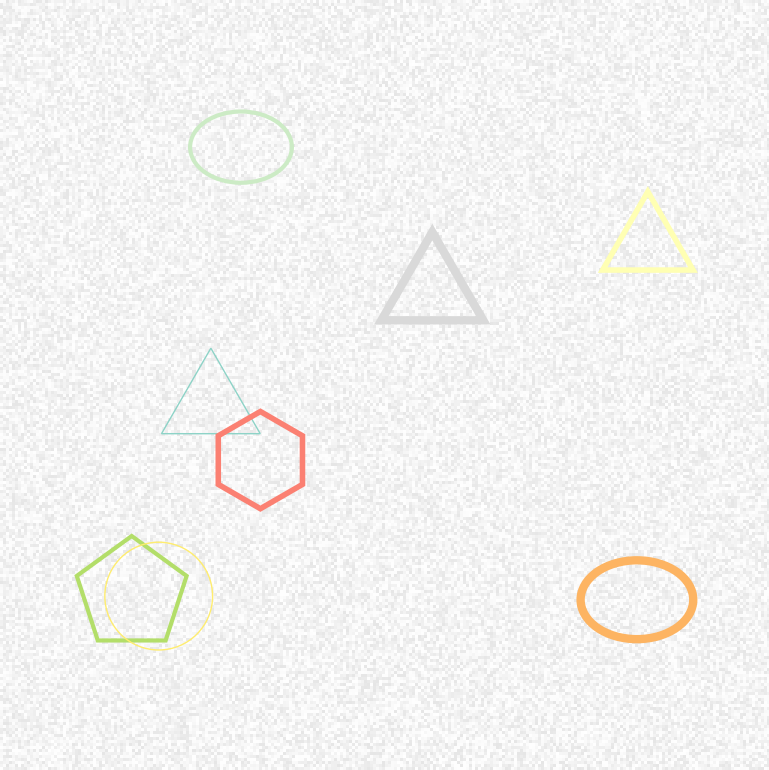[{"shape": "triangle", "thickness": 0.5, "radius": 0.37, "center": [0.274, 0.474]}, {"shape": "triangle", "thickness": 2, "radius": 0.34, "center": [0.841, 0.683]}, {"shape": "hexagon", "thickness": 2, "radius": 0.32, "center": [0.338, 0.402]}, {"shape": "oval", "thickness": 3, "radius": 0.37, "center": [0.827, 0.221]}, {"shape": "pentagon", "thickness": 1.5, "radius": 0.37, "center": [0.171, 0.229]}, {"shape": "triangle", "thickness": 3, "radius": 0.38, "center": [0.561, 0.622]}, {"shape": "oval", "thickness": 1.5, "radius": 0.33, "center": [0.313, 0.809]}, {"shape": "circle", "thickness": 0.5, "radius": 0.35, "center": [0.206, 0.226]}]